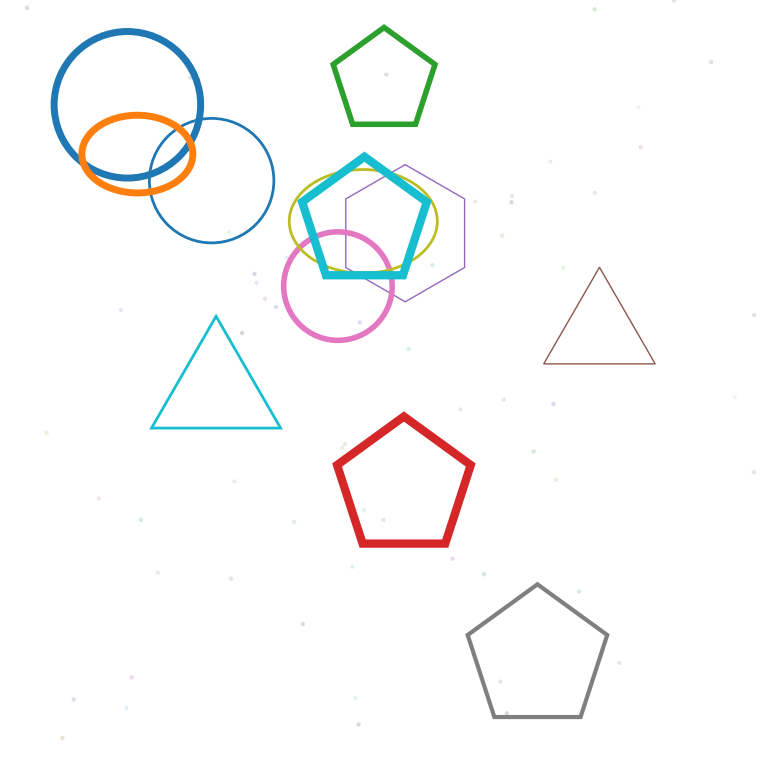[{"shape": "circle", "thickness": 1, "radius": 0.4, "center": [0.275, 0.765]}, {"shape": "circle", "thickness": 2.5, "radius": 0.48, "center": [0.165, 0.864]}, {"shape": "oval", "thickness": 2.5, "radius": 0.36, "center": [0.178, 0.8]}, {"shape": "pentagon", "thickness": 2, "radius": 0.35, "center": [0.499, 0.895]}, {"shape": "pentagon", "thickness": 3, "radius": 0.46, "center": [0.525, 0.368]}, {"shape": "hexagon", "thickness": 0.5, "radius": 0.45, "center": [0.526, 0.697]}, {"shape": "triangle", "thickness": 0.5, "radius": 0.42, "center": [0.779, 0.569]}, {"shape": "circle", "thickness": 2, "radius": 0.35, "center": [0.439, 0.628]}, {"shape": "pentagon", "thickness": 1.5, "radius": 0.48, "center": [0.698, 0.146]}, {"shape": "oval", "thickness": 1, "radius": 0.48, "center": [0.472, 0.713]}, {"shape": "pentagon", "thickness": 3, "radius": 0.43, "center": [0.473, 0.711]}, {"shape": "triangle", "thickness": 1, "radius": 0.48, "center": [0.281, 0.492]}]